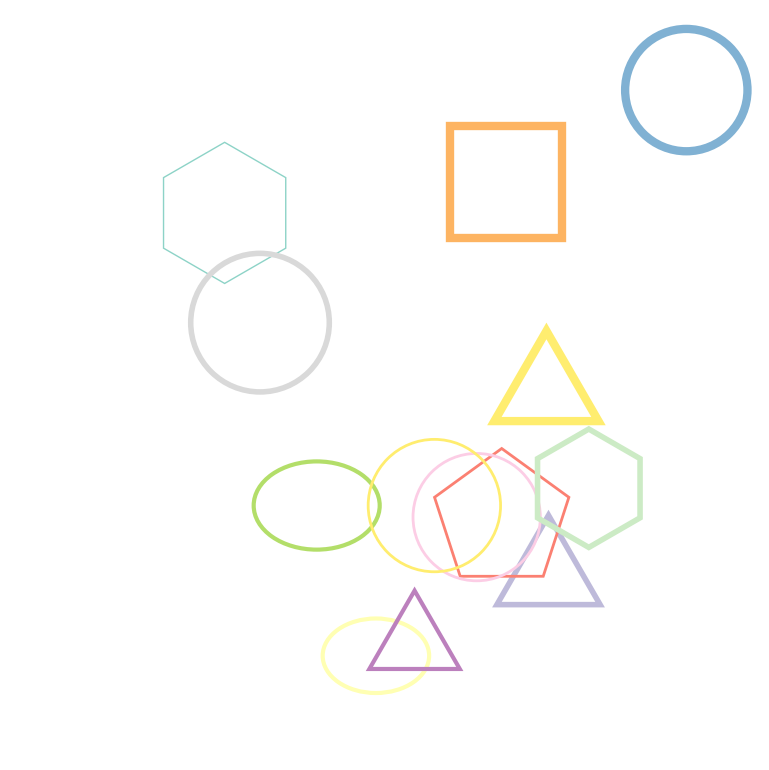[{"shape": "hexagon", "thickness": 0.5, "radius": 0.46, "center": [0.292, 0.724]}, {"shape": "oval", "thickness": 1.5, "radius": 0.35, "center": [0.488, 0.148]}, {"shape": "triangle", "thickness": 2, "radius": 0.39, "center": [0.712, 0.253]}, {"shape": "pentagon", "thickness": 1, "radius": 0.46, "center": [0.652, 0.326]}, {"shape": "circle", "thickness": 3, "radius": 0.4, "center": [0.891, 0.883]}, {"shape": "square", "thickness": 3, "radius": 0.36, "center": [0.658, 0.764]}, {"shape": "oval", "thickness": 1.5, "radius": 0.41, "center": [0.411, 0.343]}, {"shape": "circle", "thickness": 1, "radius": 0.41, "center": [0.619, 0.328]}, {"shape": "circle", "thickness": 2, "radius": 0.45, "center": [0.338, 0.581]}, {"shape": "triangle", "thickness": 1.5, "radius": 0.34, "center": [0.538, 0.165]}, {"shape": "hexagon", "thickness": 2, "radius": 0.38, "center": [0.765, 0.366]}, {"shape": "circle", "thickness": 1, "radius": 0.43, "center": [0.564, 0.343]}, {"shape": "triangle", "thickness": 3, "radius": 0.39, "center": [0.71, 0.492]}]